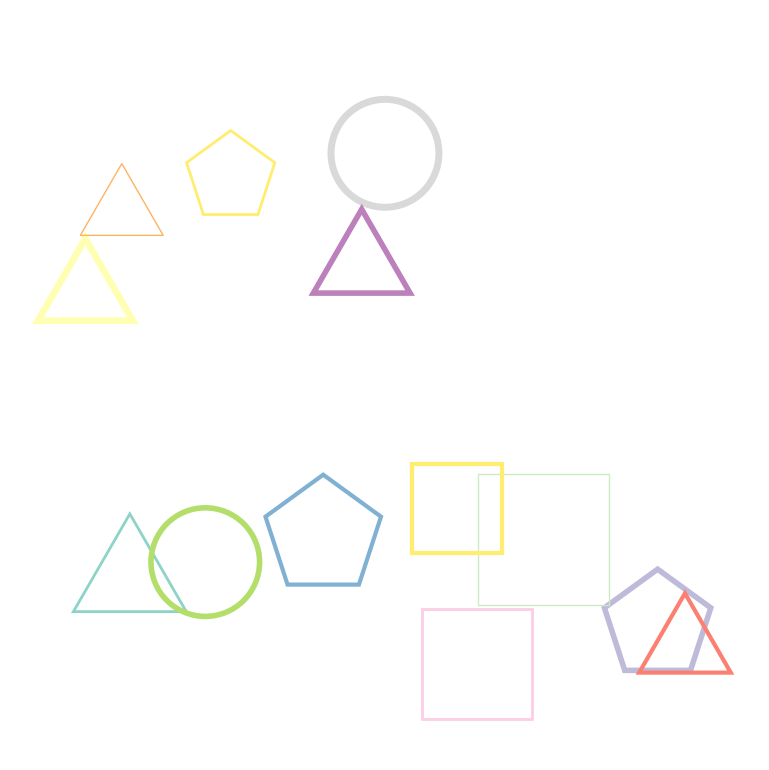[{"shape": "triangle", "thickness": 1, "radius": 0.42, "center": [0.169, 0.248]}, {"shape": "triangle", "thickness": 2.5, "radius": 0.36, "center": [0.111, 0.619]}, {"shape": "pentagon", "thickness": 2, "radius": 0.36, "center": [0.854, 0.188]}, {"shape": "triangle", "thickness": 1.5, "radius": 0.34, "center": [0.89, 0.161]}, {"shape": "pentagon", "thickness": 1.5, "radius": 0.39, "center": [0.42, 0.305]}, {"shape": "triangle", "thickness": 0.5, "radius": 0.31, "center": [0.158, 0.725]}, {"shape": "circle", "thickness": 2, "radius": 0.35, "center": [0.267, 0.27]}, {"shape": "square", "thickness": 1, "radius": 0.36, "center": [0.619, 0.138]}, {"shape": "circle", "thickness": 2.5, "radius": 0.35, "center": [0.5, 0.801]}, {"shape": "triangle", "thickness": 2, "radius": 0.36, "center": [0.47, 0.656]}, {"shape": "square", "thickness": 0.5, "radius": 0.43, "center": [0.706, 0.299]}, {"shape": "pentagon", "thickness": 1, "radius": 0.3, "center": [0.3, 0.77]}, {"shape": "square", "thickness": 1.5, "radius": 0.29, "center": [0.594, 0.34]}]